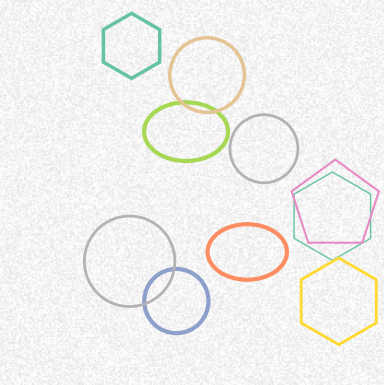[{"shape": "hexagon", "thickness": 1, "radius": 0.57, "center": [0.863, 0.438]}, {"shape": "hexagon", "thickness": 2.5, "radius": 0.42, "center": [0.342, 0.881]}, {"shape": "oval", "thickness": 3, "radius": 0.52, "center": [0.642, 0.346]}, {"shape": "circle", "thickness": 3, "radius": 0.42, "center": [0.458, 0.218]}, {"shape": "pentagon", "thickness": 1.5, "radius": 0.6, "center": [0.871, 0.466]}, {"shape": "oval", "thickness": 3, "radius": 0.54, "center": [0.483, 0.658]}, {"shape": "hexagon", "thickness": 2, "radius": 0.56, "center": [0.88, 0.217]}, {"shape": "circle", "thickness": 2.5, "radius": 0.48, "center": [0.538, 0.805]}, {"shape": "circle", "thickness": 2, "radius": 0.44, "center": [0.685, 0.614]}, {"shape": "circle", "thickness": 2, "radius": 0.59, "center": [0.337, 0.321]}]